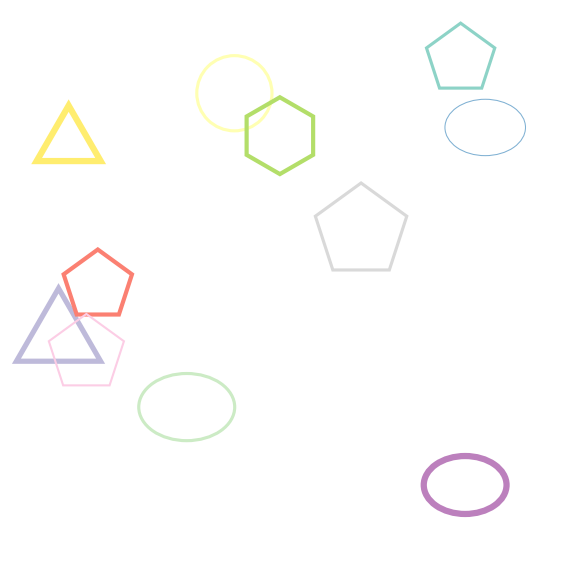[{"shape": "pentagon", "thickness": 1.5, "radius": 0.31, "center": [0.798, 0.897]}, {"shape": "circle", "thickness": 1.5, "radius": 0.33, "center": [0.406, 0.838]}, {"shape": "triangle", "thickness": 2.5, "radius": 0.42, "center": [0.101, 0.416]}, {"shape": "pentagon", "thickness": 2, "radius": 0.31, "center": [0.169, 0.505]}, {"shape": "oval", "thickness": 0.5, "radius": 0.35, "center": [0.84, 0.778]}, {"shape": "hexagon", "thickness": 2, "radius": 0.33, "center": [0.485, 0.764]}, {"shape": "pentagon", "thickness": 1, "radius": 0.34, "center": [0.15, 0.387]}, {"shape": "pentagon", "thickness": 1.5, "radius": 0.42, "center": [0.625, 0.599]}, {"shape": "oval", "thickness": 3, "radius": 0.36, "center": [0.805, 0.159]}, {"shape": "oval", "thickness": 1.5, "radius": 0.42, "center": [0.323, 0.294]}, {"shape": "triangle", "thickness": 3, "radius": 0.32, "center": [0.119, 0.752]}]